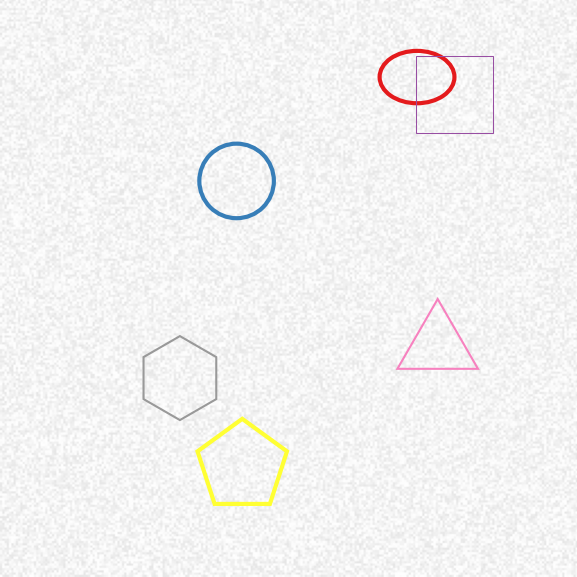[{"shape": "oval", "thickness": 2, "radius": 0.32, "center": [0.722, 0.866]}, {"shape": "circle", "thickness": 2, "radius": 0.32, "center": [0.41, 0.686]}, {"shape": "square", "thickness": 0.5, "radius": 0.33, "center": [0.787, 0.835]}, {"shape": "pentagon", "thickness": 2, "radius": 0.41, "center": [0.419, 0.192]}, {"shape": "triangle", "thickness": 1, "radius": 0.4, "center": [0.758, 0.401]}, {"shape": "hexagon", "thickness": 1, "radius": 0.36, "center": [0.312, 0.344]}]